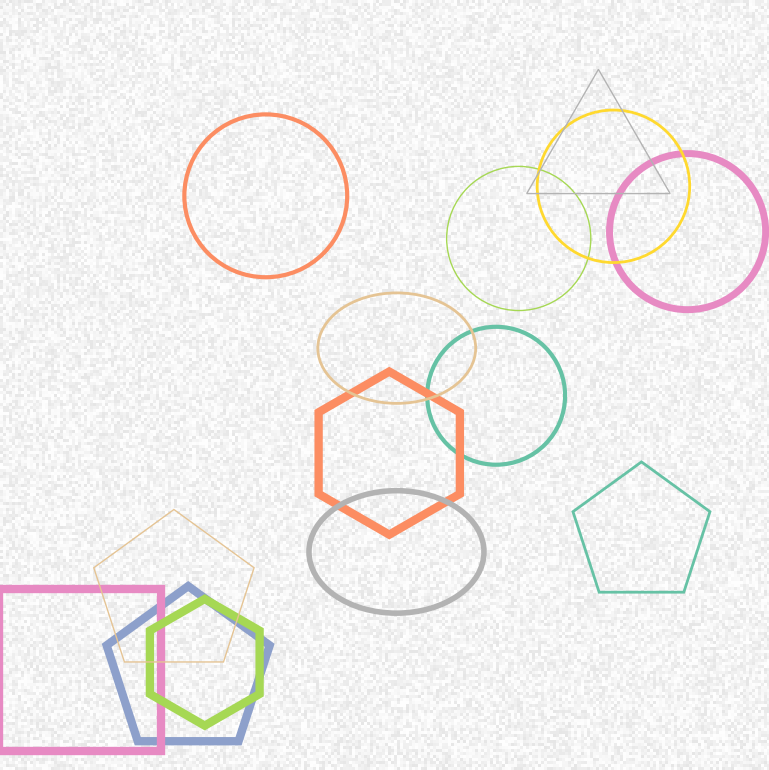[{"shape": "pentagon", "thickness": 1, "radius": 0.47, "center": [0.833, 0.307]}, {"shape": "circle", "thickness": 1.5, "radius": 0.45, "center": [0.644, 0.486]}, {"shape": "hexagon", "thickness": 3, "radius": 0.53, "center": [0.506, 0.412]}, {"shape": "circle", "thickness": 1.5, "radius": 0.53, "center": [0.345, 0.746]}, {"shape": "pentagon", "thickness": 3, "radius": 0.56, "center": [0.244, 0.127]}, {"shape": "square", "thickness": 3, "radius": 0.53, "center": [0.104, 0.13]}, {"shape": "circle", "thickness": 2.5, "radius": 0.51, "center": [0.893, 0.699]}, {"shape": "hexagon", "thickness": 3, "radius": 0.41, "center": [0.266, 0.14]}, {"shape": "circle", "thickness": 0.5, "radius": 0.47, "center": [0.674, 0.69]}, {"shape": "circle", "thickness": 1, "radius": 0.5, "center": [0.797, 0.758]}, {"shape": "oval", "thickness": 1, "radius": 0.51, "center": [0.515, 0.548]}, {"shape": "pentagon", "thickness": 0.5, "radius": 0.55, "center": [0.226, 0.229]}, {"shape": "oval", "thickness": 2, "radius": 0.57, "center": [0.515, 0.283]}, {"shape": "triangle", "thickness": 0.5, "radius": 0.54, "center": [0.777, 0.802]}]